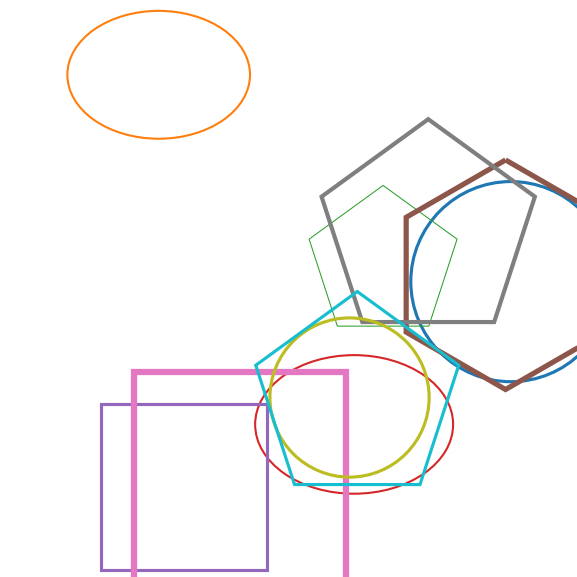[{"shape": "circle", "thickness": 1.5, "radius": 0.87, "center": [0.885, 0.511]}, {"shape": "oval", "thickness": 1, "radius": 0.79, "center": [0.275, 0.87]}, {"shape": "pentagon", "thickness": 0.5, "radius": 0.67, "center": [0.663, 0.543]}, {"shape": "oval", "thickness": 1, "radius": 0.86, "center": [0.613, 0.264]}, {"shape": "square", "thickness": 1.5, "radius": 0.72, "center": [0.319, 0.156]}, {"shape": "hexagon", "thickness": 2.5, "radius": 0.99, "center": [0.875, 0.523]}, {"shape": "square", "thickness": 3, "radius": 0.92, "center": [0.416, 0.171]}, {"shape": "pentagon", "thickness": 2, "radius": 0.97, "center": [0.742, 0.599]}, {"shape": "circle", "thickness": 1.5, "radius": 0.69, "center": [0.605, 0.311]}, {"shape": "pentagon", "thickness": 1.5, "radius": 0.92, "center": [0.619, 0.31]}]